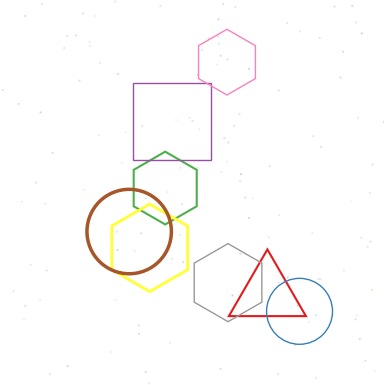[{"shape": "triangle", "thickness": 1.5, "radius": 0.58, "center": [0.695, 0.237]}, {"shape": "circle", "thickness": 1, "radius": 0.43, "center": [0.778, 0.191]}, {"shape": "hexagon", "thickness": 1.5, "radius": 0.47, "center": [0.429, 0.512]}, {"shape": "square", "thickness": 1, "radius": 0.5, "center": [0.446, 0.684]}, {"shape": "hexagon", "thickness": 2, "radius": 0.57, "center": [0.389, 0.356]}, {"shape": "circle", "thickness": 2.5, "radius": 0.55, "center": [0.336, 0.399]}, {"shape": "hexagon", "thickness": 1, "radius": 0.43, "center": [0.59, 0.839]}, {"shape": "hexagon", "thickness": 1, "radius": 0.51, "center": [0.592, 0.266]}]